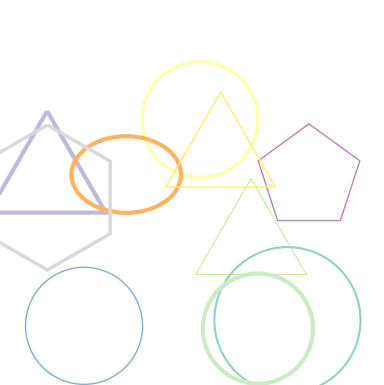[{"shape": "circle", "thickness": 1.5, "radius": 0.95, "center": [0.747, 0.168]}, {"shape": "circle", "thickness": 2.5, "radius": 0.75, "center": [0.519, 0.689]}, {"shape": "triangle", "thickness": 3, "radius": 0.88, "center": [0.122, 0.536]}, {"shape": "circle", "thickness": 1, "radius": 0.76, "center": [0.218, 0.154]}, {"shape": "oval", "thickness": 3, "radius": 0.71, "center": [0.328, 0.547]}, {"shape": "triangle", "thickness": 0.5, "radius": 0.83, "center": [0.652, 0.37]}, {"shape": "hexagon", "thickness": 2.5, "radius": 0.94, "center": [0.123, 0.487]}, {"shape": "pentagon", "thickness": 1, "radius": 0.69, "center": [0.803, 0.539]}, {"shape": "circle", "thickness": 3, "radius": 0.72, "center": [0.67, 0.146]}, {"shape": "triangle", "thickness": 1, "radius": 0.82, "center": [0.573, 0.596]}]